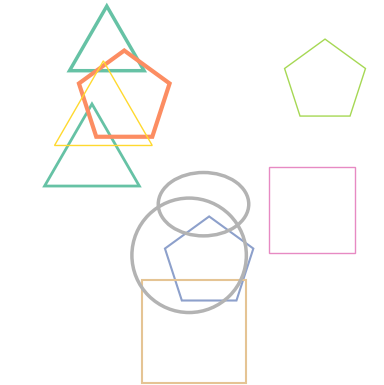[{"shape": "triangle", "thickness": 2.5, "radius": 0.56, "center": [0.277, 0.872]}, {"shape": "triangle", "thickness": 2, "radius": 0.71, "center": [0.239, 0.588]}, {"shape": "pentagon", "thickness": 3, "radius": 0.62, "center": [0.323, 0.745]}, {"shape": "pentagon", "thickness": 1.5, "radius": 0.6, "center": [0.543, 0.317]}, {"shape": "square", "thickness": 1, "radius": 0.55, "center": [0.81, 0.455]}, {"shape": "pentagon", "thickness": 1, "radius": 0.55, "center": [0.844, 0.788]}, {"shape": "triangle", "thickness": 1, "radius": 0.73, "center": [0.269, 0.695]}, {"shape": "square", "thickness": 1.5, "radius": 0.67, "center": [0.504, 0.139]}, {"shape": "circle", "thickness": 2.5, "radius": 0.74, "center": [0.491, 0.337]}, {"shape": "oval", "thickness": 2.5, "radius": 0.59, "center": [0.529, 0.47]}]